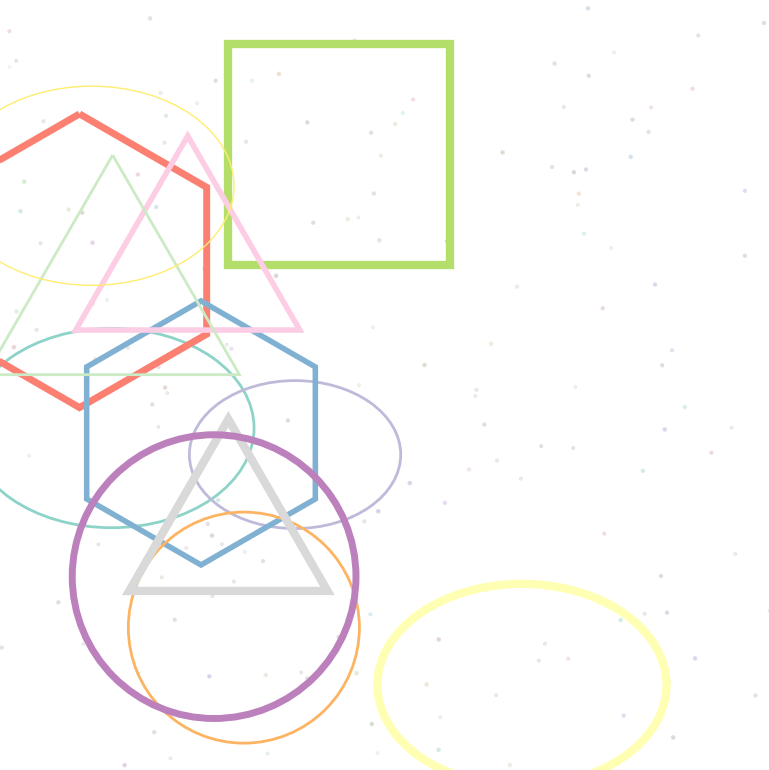[{"shape": "oval", "thickness": 1, "radius": 0.92, "center": [0.145, 0.444]}, {"shape": "oval", "thickness": 3, "radius": 0.94, "center": [0.678, 0.11]}, {"shape": "oval", "thickness": 1, "radius": 0.69, "center": [0.383, 0.41]}, {"shape": "hexagon", "thickness": 2.5, "radius": 0.95, "center": [0.103, 0.661]}, {"shape": "hexagon", "thickness": 2, "radius": 0.86, "center": [0.261, 0.438]}, {"shape": "circle", "thickness": 1, "radius": 0.75, "center": [0.317, 0.185]}, {"shape": "square", "thickness": 3, "radius": 0.72, "center": [0.44, 0.799]}, {"shape": "triangle", "thickness": 2, "radius": 0.84, "center": [0.244, 0.655]}, {"shape": "triangle", "thickness": 3, "radius": 0.74, "center": [0.297, 0.307]}, {"shape": "circle", "thickness": 2.5, "radius": 0.92, "center": [0.278, 0.251]}, {"shape": "triangle", "thickness": 1, "radius": 0.95, "center": [0.146, 0.608]}, {"shape": "oval", "thickness": 0.5, "radius": 0.92, "center": [0.119, 0.759]}]